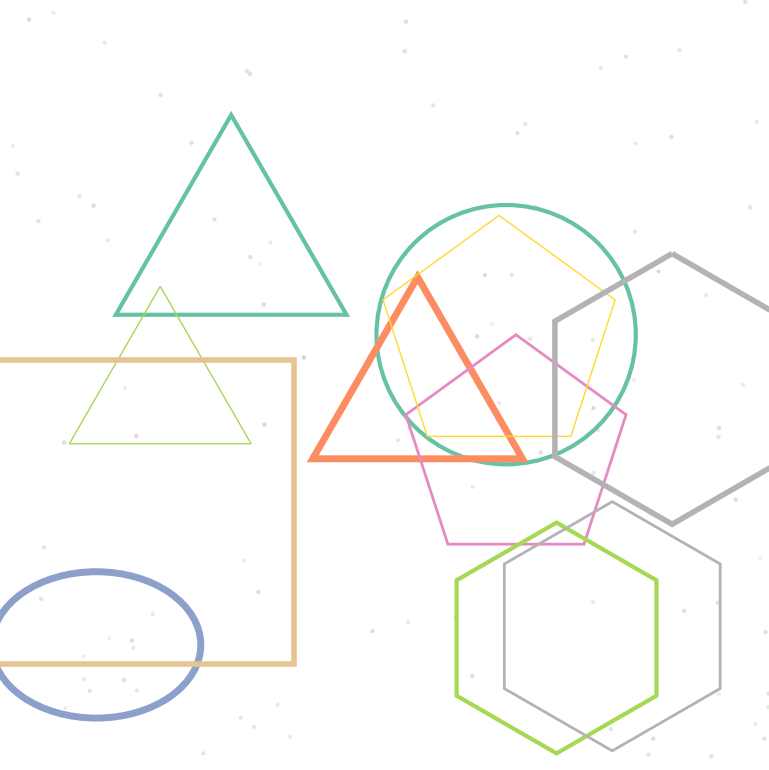[{"shape": "circle", "thickness": 1.5, "radius": 0.84, "center": [0.657, 0.565]}, {"shape": "triangle", "thickness": 1.5, "radius": 0.87, "center": [0.3, 0.678]}, {"shape": "triangle", "thickness": 2.5, "radius": 0.79, "center": [0.542, 0.483]}, {"shape": "oval", "thickness": 2.5, "radius": 0.68, "center": [0.125, 0.162]}, {"shape": "pentagon", "thickness": 1, "radius": 0.75, "center": [0.67, 0.415]}, {"shape": "hexagon", "thickness": 1.5, "radius": 0.75, "center": [0.723, 0.171]}, {"shape": "triangle", "thickness": 0.5, "radius": 0.68, "center": [0.208, 0.492]}, {"shape": "pentagon", "thickness": 0.5, "radius": 0.79, "center": [0.648, 0.562]}, {"shape": "square", "thickness": 2, "radius": 0.98, "center": [0.184, 0.335]}, {"shape": "hexagon", "thickness": 2, "radius": 0.88, "center": [0.873, 0.495]}, {"shape": "hexagon", "thickness": 1, "radius": 0.81, "center": [0.795, 0.187]}]